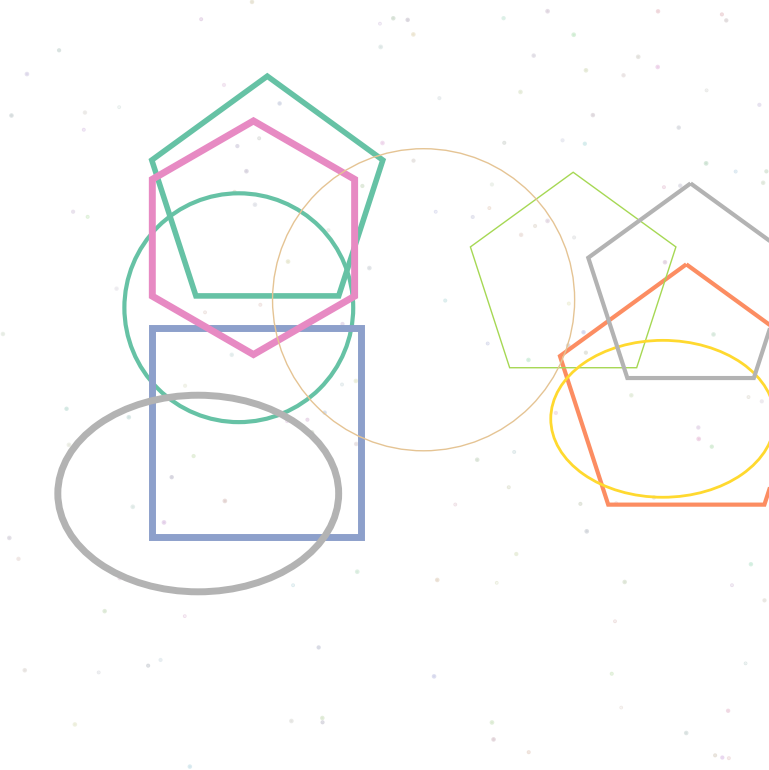[{"shape": "circle", "thickness": 1.5, "radius": 0.74, "center": [0.31, 0.6]}, {"shape": "pentagon", "thickness": 2, "radius": 0.79, "center": [0.347, 0.743]}, {"shape": "pentagon", "thickness": 1.5, "radius": 0.86, "center": [0.891, 0.484]}, {"shape": "square", "thickness": 2.5, "radius": 0.68, "center": [0.333, 0.438]}, {"shape": "hexagon", "thickness": 2.5, "radius": 0.76, "center": [0.329, 0.691]}, {"shape": "pentagon", "thickness": 0.5, "radius": 0.7, "center": [0.744, 0.636]}, {"shape": "oval", "thickness": 1, "radius": 0.73, "center": [0.861, 0.456]}, {"shape": "circle", "thickness": 0.5, "radius": 0.98, "center": [0.55, 0.611]}, {"shape": "oval", "thickness": 2.5, "radius": 0.91, "center": [0.257, 0.359]}, {"shape": "pentagon", "thickness": 1.5, "radius": 0.7, "center": [0.897, 0.622]}]